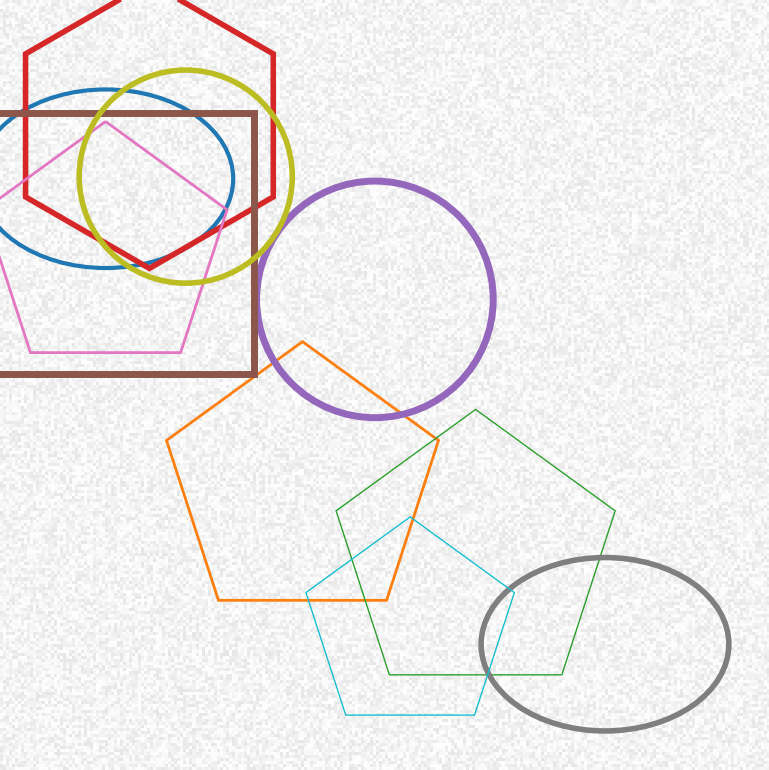[{"shape": "oval", "thickness": 1.5, "radius": 0.83, "center": [0.137, 0.768]}, {"shape": "pentagon", "thickness": 1, "radius": 0.93, "center": [0.393, 0.371]}, {"shape": "pentagon", "thickness": 0.5, "radius": 0.95, "center": [0.618, 0.278]}, {"shape": "hexagon", "thickness": 2, "radius": 0.93, "center": [0.194, 0.837]}, {"shape": "circle", "thickness": 2.5, "radius": 0.77, "center": [0.487, 0.611]}, {"shape": "square", "thickness": 2.5, "radius": 0.85, "center": [0.16, 0.684]}, {"shape": "pentagon", "thickness": 1, "radius": 0.83, "center": [0.137, 0.676]}, {"shape": "oval", "thickness": 2, "radius": 0.8, "center": [0.786, 0.163]}, {"shape": "circle", "thickness": 2, "radius": 0.69, "center": [0.241, 0.771]}, {"shape": "pentagon", "thickness": 0.5, "radius": 0.71, "center": [0.533, 0.186]}]